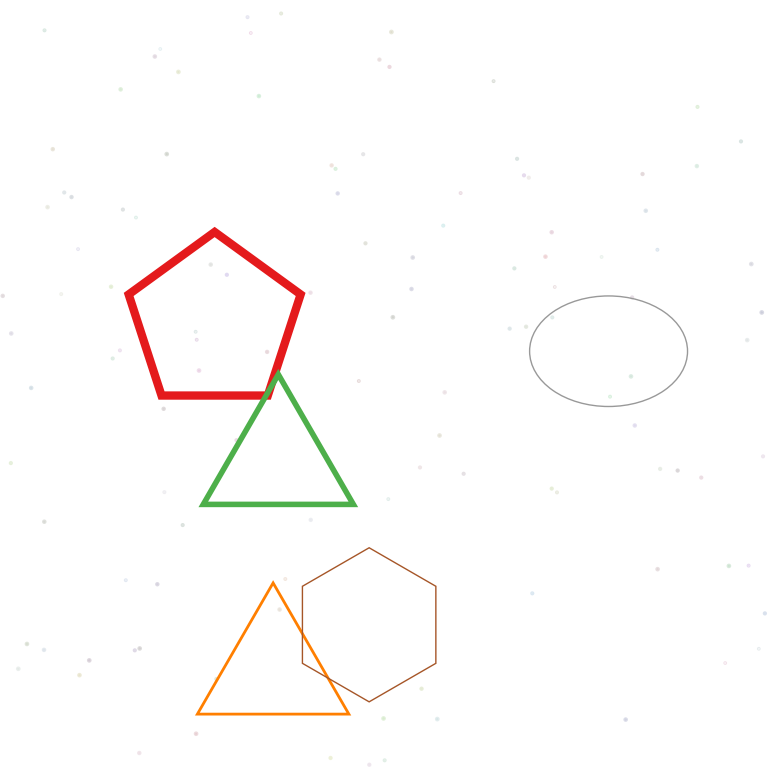[{"shape": "pentagon", "thickness": 3, "radius": 0.59, "center": [0.279, 0.581]}, {"shape": "triangle", "thickness": 2, "radius": 0.56, "center": [0.361, 0.401]}, {"shape": "triangle", "thickness": 1, "radius": 0.57, "center": [0.355, 0.129]}, {"shape": "hexagon", "thickness": 0.5, "radius": 0.5, "center": [0.479, 0.189]}, {"shape": "oval", "thickness": 0.5, "radius": 0.51, "center": [0.79, 0.544]}]